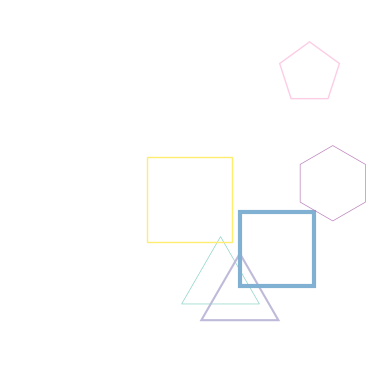[{"shape": "triangle", "thickness": 0.5, "radius": 0.58, "center": [0.573, 0.269]}, {"shape": "triangle", "thickness": 1.5, "radius": 0.58, "center": [0.623, 0.226]}, {"shape": "square", "thickness": 3, "radius": 0.48, "center": [0.72, 0.353]}, {"shape": "pentagon", "thickness": 1, "radius": 0.41, "center": [0.804, 0.81]}, {"shape": "hexagon", "thickness": 0.5, "radius": 0.49, "center": [0.864, 0.524]}, {"shape": "square", "thickness": 1, "radius": 0.55, "center": [0.493, 0.481]}]